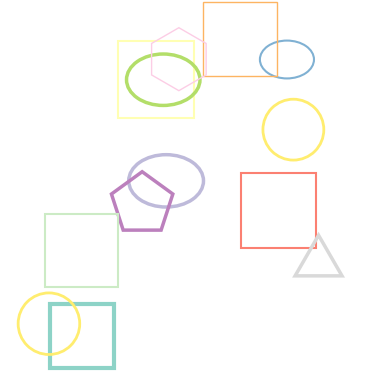[{"shape": "square", "thickness": 3, "radius": 0.42, "center": [0.214, 0.128]}, {"shape": "square", "thickness": 1.5, "radius": 0.5, "center": [0.405, 0.793]}, {"shape": "oval", "thickness": 2.5, "radius": 0.49, "center": [0.431, 0.53]}, {"shape": "square", "thickness": 1.5, "radius": 0.49, "center": [0.723, 0.452]}, {"shape": "oval", "thickness": 1.5, "radius": 0.35, "center": [0.745, 0.845]}, {"shape": "square", "thickness": 1, "radius": 0.48, "center": [0.623, 0.898]}, {"shape": "oval", "thickness": 2.5, "radius": 0.48, "center": [0.424, 0.793]}, {"shape": "hexagon", "thickness": 1, "radius": 0.41, "center": [0.465, 0.846]}, {"shape": "triangle", "thickness": 2.5, "radius": 0.35, "center": [0.827, 0.319]}, {"shape": "pentagon", "thickness": 2.5, "radius": 0.42, "center": [0.369, 0.47]}, {"shape": "square", "thickness": 1.5, "radius": 0.47, "center": [0.213, 0.348]}, {"shape": "circle", "thickness": 2, "radius": 0.4, "center": [0.762, 0.663]}, {"shape": "circle", "thickness": 2, "radius": 0.4, "center": [0.127, 0.159]}]